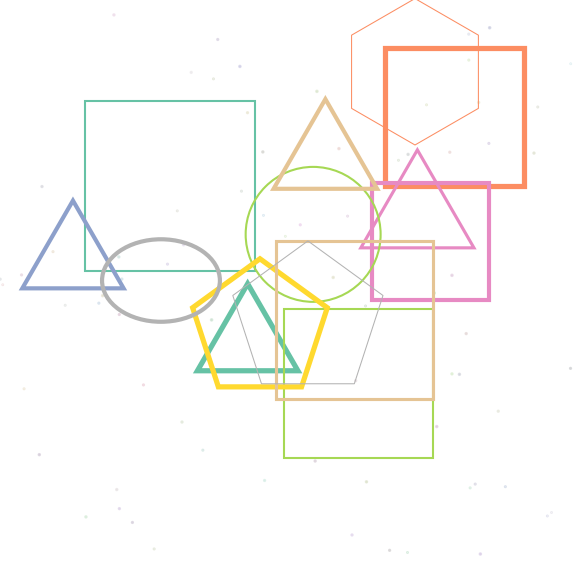[{"shape": "square", "thickness": 1, "radius": 0.74, "center": [0.294, 0.676]}, {"shape": "triangle", "thickness": 2.5, "radius": 0.5, "center": [0.429, 0.407]}, {"shape": "hexagon", "thickness": 0.5, "radius": 0.63, "center": [0.719, 0.875]}, {"shape": "square", "thickness": 2.5, "radius": 0.6, "center": [0.786, 0.797]}, {"shape": "triangle", "thickness": 2, "radius": 0.51, "center": [0.126, 0.55]}, {"shape": "square", "thickness": 2, "radius": 0.51, "center": [0.746, 0.581]}, {"shape": "triangle", "thickness": 1.5, "radius": 0.57, "center": [0.723, 0.627]}, {"shape": "square", "thickness": 1, "radius": 0.64, "center": [0.621, 0.336]}, {"shape": "circle", "thickness": 1, "radius": 0.58, "center": [0.542, 0.593]}, {"shape": "pentagon", "thickness": 2.5, "radius": 0.61, "center": [0.45, 0.428]}, {"shape": "triangle", "thickness": 2, "radius": 0.52, "center": [0.563, 0.724]}, {"shape": "square", "thickness": 1.5, "radius": 0.68, "center": [0.614, 0.446]}, {"shape": "pentagon", "thickness": 0.5, "radius": 0.68, "center": [0.533, 0.445]}, {"shape": "oval", "thickness": 2, "radius": 0.51, "center": [0.279, 0.513]}]